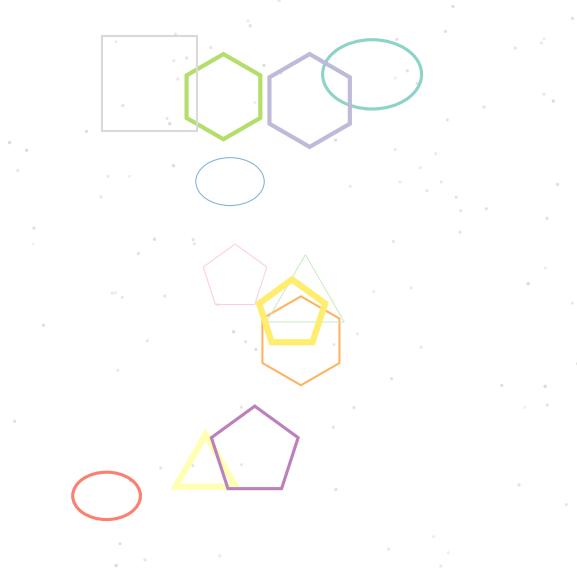[{"shape": "oval", "thickness": 1.5, "radius": 0.43, "center": [0.644, 0.87]}, {"shape": "triangle", "thickness": 3, "radius": 0.3, "center": [0.356, 0.187]}, {"shape": "hexagon", "thickness": 2, "radius": 0.4, "center": [0.536, 0.825]}, {"shape": "oval", "thickness": 1.5, "radius": 0.29, "center": [0.185, 0.14]}, {"shape": "oval", "thickness": 0.5, "radius": 0.3, "center": [0.398, 0.685]}, {"shape": "hexagon", "thickness": 1, "radius": 0.39, "center": [0.521, 0.409]}, {"shape": "hexagon", "thickness": 2, "radius": 0.37, "center": [0.387, 0.832]}, {"shape": "pentagon", "thickness": 0.5, "radius": 0.29, "center": [0.407, 0.519]}, {"shape": "square", "thickness": 1, "radius": 0.41, "center": [0.258, 0.854]}, {"shape": "pentagon", "thickness": 1.5, "radius": 0.39, "center": [0.441, 0.217]}, {"shape": "triangle", "thickness": 0.5, "radius": 0.39, "center": [0.529, 0.48]}, {"shape": "pentagon", "thickness": 3, "radius": 0.3, "center": [0.506, 0.455]}]